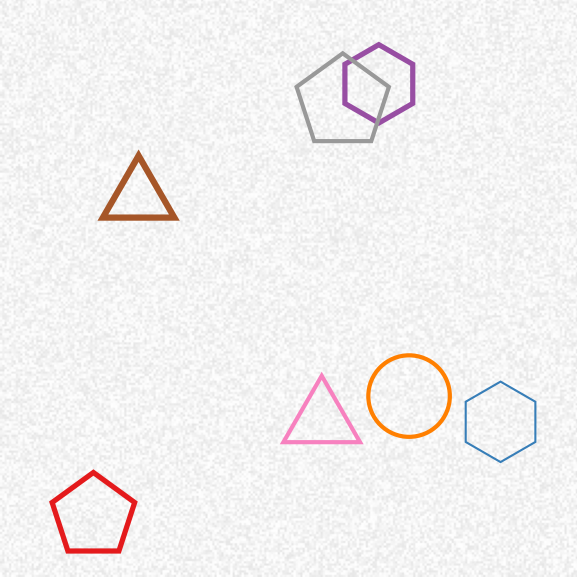[{"shape": "pentagon", "thickness": 2.5, "radius": 0.38, "center": [0.162, 0.106]}, {"shape": "hexagon", "thickness": 1, "radius": 0.35, "center": [0.867, 0.269]}, {"shape": "hexagon", "thickness": 2.5, "radius": 0.34, "center": [0.656, 0.854]}, {"shape": "circle", "thickness": 2, "radius": 0.35, "center": [0.708, 0.313]}, {"shape": "triangle", "thickness": 3, "radius": 0.36, "center": [0.24, 0.658]}, {"shape": "triangle", "thickness": 2, "radius": 0.38, "center": [0.557, 0.272]}, {"shape": "pentagon", "thickness": 2, "radius": 0.42, "center": [0.593, 0.823]}]